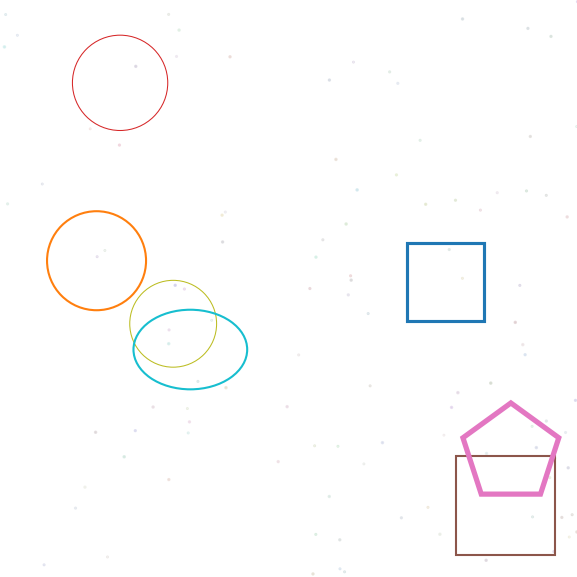[{"shape": "square", "thickness": 1.5, "radius": 0.33, "center": [0.771, 0.511]}, {"shape": "circle", "thickness": 1, "radius": 0.43, "center": [0.167, 0.548]}, {"shape": "circle", "thickness": 0.5, "radius": 0.41, "center": [0.208, 0.856]}, {"shape": "square", "thickness": 1, "radius": 0.43, "center": [0.875, 0.124]}, {"shape": "pentagon", "thickness": 2.5, "radius": 0.44, "center": [0.885, 0.214]}, {"shape": "circle", "thickness": 0.5, "radius": 0.38, "center": [0.3, 0.439]}, {"shape": "oval", "thickness": 1, "radius": 0.49, "center": [0.33, 0.394]}]